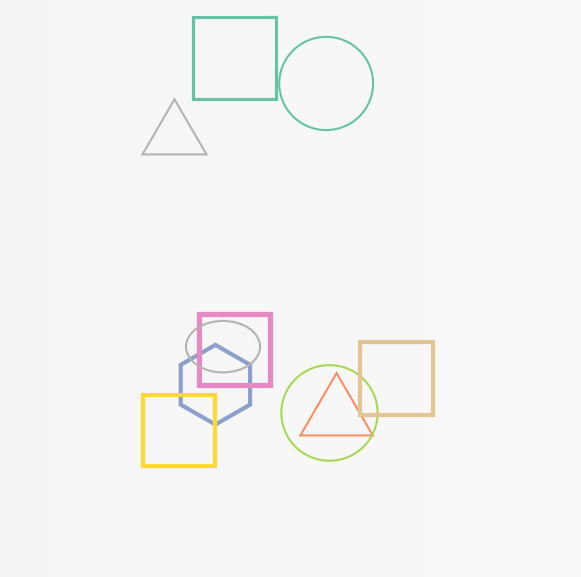[{"shape": "square", "thickness": 1.5, "radius": 0.36, "center": [0.404, 0.899]}, {"shape": "circle", "thickness": 1, "radius": 0.4, "center": [0.561, 0.855]}, {"shape": "triangle", "thickness": 1, "radius": 0.36, "center": [0.579, 0.281]}, {"shape": "hexagon", "thickness": 2, "radius": 0.34, "center": [0.371, 0.333]}, {"shape": "square", "thickness": 2.5, "radius": 0.31, "center": [0.404, 0.393]}, {"shape": "circle", "thickness": 1, "radius": 0.41, "center": [0.567, 0.284]}, {"shape": "square", "thickness": 2, "radius": 0.31, "center": [0.308, 0.253]}, {"shape": "square", "thickness": 2, "radius": 0.31, "center": [0.683, 0.344]}, {"shape": "oval", "thickness": 1, "radius": 0.32, "center": [0.384, 0.399]}, {"shape": "triangle", "thickness": 1, "radius": 0.32, "center": [0.3, 0.764]}]